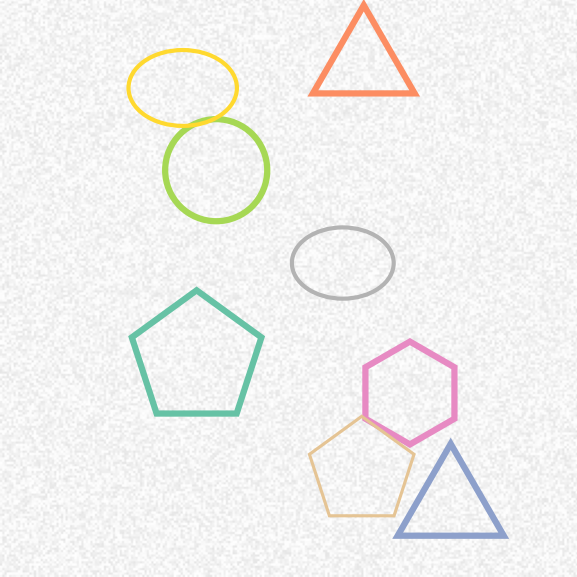[{"shape": "pentagon", "thickness": 3, "radius": 0.59, "center": [0.34, 0.378]}, {"shape": "triangle", "thickness": 3, "radius": 0.51, "center": [0.63, 0.888]}, {"shape": "triangle", "thickness": 3, "radius": 0.53, "center": [0.78, 0.125]}, {"shape": "hexagon", "thickness": 3, "radius": 0.45, "center": [0.71, 0.319]}, {"shape": "circle", "thickness": 3, "radius": 0.44, "center": [0.374, 0.704]}, {"shape": "oval", "thickness": 2, "radius": 0.47, "center": [0.316, 0.847]}, {"shape": "pentagon", "thickness": 1.5, "radius": 0.48, "center": [0.626, 0.183]}, {"shape": "oval", "thickness": 2, "radius": 0.44, "center": [0.594, 0.544]}]